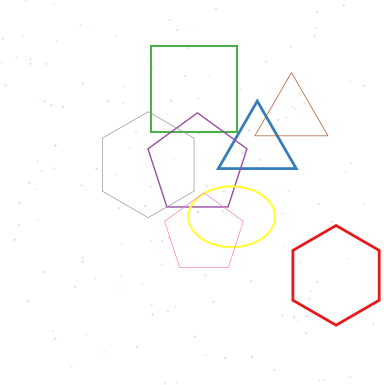[{"shape": "hexagon", "thickness": 2, "radius": 0.65, "center": [0.873, 0.285]}, {"shape": "triangle", "thickness": 2, "radius": 0.58, "center": [0.668, 0.621]}, {"shape": "square", "thickness": 1.5, "radius": 0.56, "center": [0.505, 0.769]}, {"shape": "pentagon", "thickness": 1, "radius": 0.68, "center": [0.513, 0.572]}, {"shape": "oval", "thickness": 1.5, "radius": 0.56, "center": [0.602, 0.437]}, {"shape": "triangle", "thickness": 0.5, "radius": 0.55, "center": [0.757, 0.702]}, {"shape": "pentagon", "thickness": 0.5, "radius": 0.54, "center": [0.53, 0.392]}, {"shape": "hexagon", "thickness": 0.5, "radius": 0.69, "center": [0.385, 0.572]}]